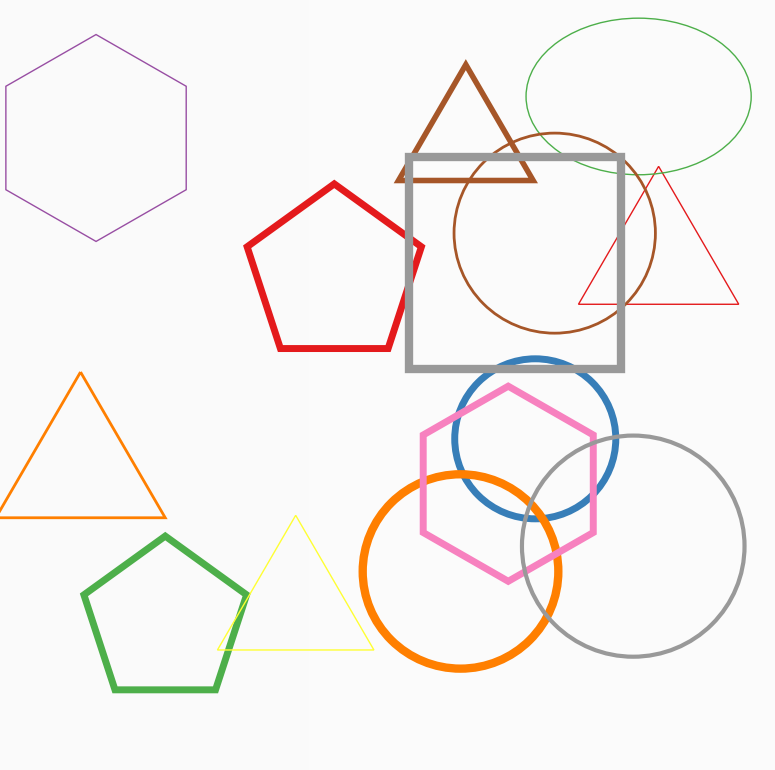[{"shape": "pentagon", "thickness": 2.5, "radius": 0.59, "center": [0.431, 0.643]}, {"shape": "triangle", "thickness": 0.5, "radius": 0.6, "center": [0.85, 0.665]}, {"shape": "circle", "thickness": 2.5, "radius": 0.52, "center": [0.691, 0.43]}, {"shape": "pentagon", "thickness": 2.5, "radius": 0.55, "center": [0.213, 0.193]}, {"shape": "oval", "thickness": 0.5, "radius": 0.73, "center": [0.824, 0.875]}, {"shape": "hexagon", "thickness": 0.5, "radius": 0.67, "center": [0.124, 0.821]}, {"shape": "triangle", "thickness": 1, "radius": 0.63, "center": [0.104, 0.391]}, {"shape": "circle", "thickness": 3, "radius": 0.63, "center": [0.594, 0.258]}, {"shape": "triangle", "thickness": 0.5, "radius": 0.58, "center": [0.382, 0.214]}, {"shape": "circle", "thickness": 1, "radius": 0.65, "center": [0.716, 0.697]}, {"shape": "triangle", "thickness": 2, "radius": 0.5, "center": [0.601, 0.816]}, {"shape": "hexagon", "thickness": 2.5, "radius": 0.63, "center": [0.656, 0.372]}, {"shape": "circle", "thickness": 1.5, "radius": 0.72, "center": [0.817, 0.291]}, {"shape": "square", "thickness": 3, "radius": 0.69, "center": [0.664, 0.658]}]